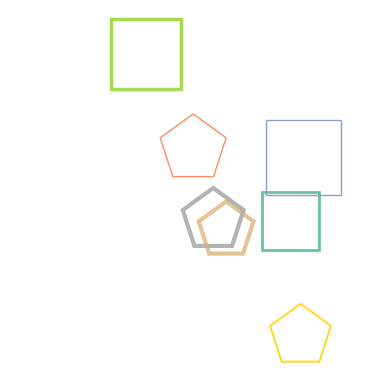[{"shape": "square", "thickness": 2, "radius": 0.38, "center": [0.754, 0.427]}, {"shape": "pentagon", "thickness": 1, "radius": 0.45, "center": [0.502, 0.614]}, {"shape": "square", "thickness": 1, "radius": 0.49, "center": [0.788, 0.591]}, {"shape": "square", "thickness": 2.5, "radius": 0.45, "center": [0.38, 0.859]}, {"shape": "pentagon", "thickness": 1.5, "radius": 0.42, "center": [0.781, 0.128]}, {"shape": "pentagon", "thickness": 3, "radius": 0.37, "center": [0.587, 0.402]}, {"shape": "pentagon", "thickness": 3, "radius": 0.42, "center": [0.554, 0.429]}]